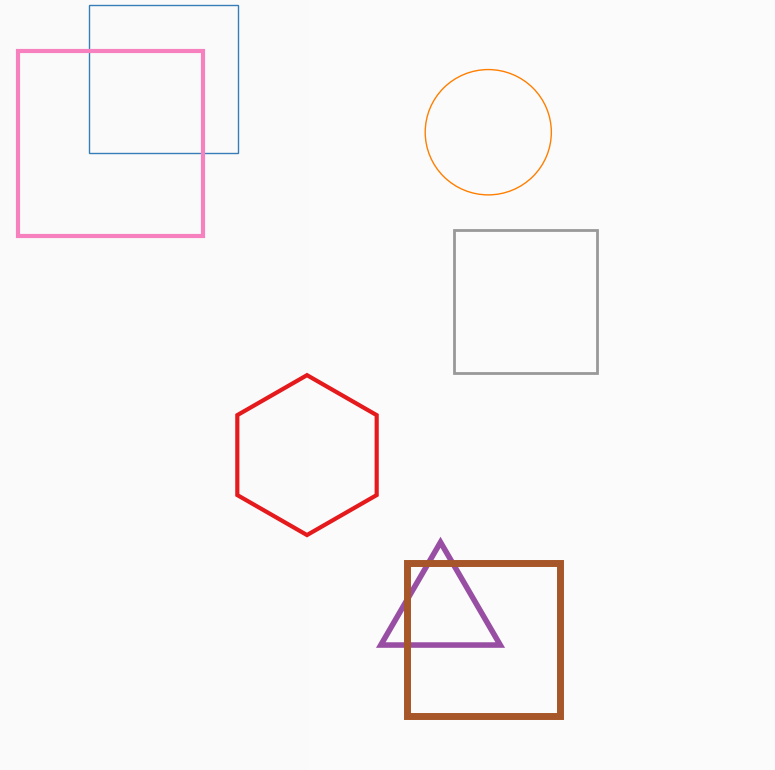[{"shape": "hexagon", "thickness": 1.5, "radius": 0.52, "center": [0.396, 0.409]}, {"shape": "square", "thickness": 0.5, "radius": 0.48, "center": [0.211, 0.897]}, {"shape": "triangle", "thickness": 2, "radius": 0.44, "center": [0.568, 0.207]}, {"shape": "circle", "thickness": 0.5, "radius": 0.41, "center": [0.63, 0.828]}, {"shape": "square", "thickness": 2.5, "radius": 0.49, "center": [0.624, 0.17]}, {"shape": "square", "thickness": 1.5, "radius": 0.6, "center": [0.143, 0.814]}, {"shape": "square", "thickness": 1, "radius": 0.46, "center": [0.678, 0.608]}]